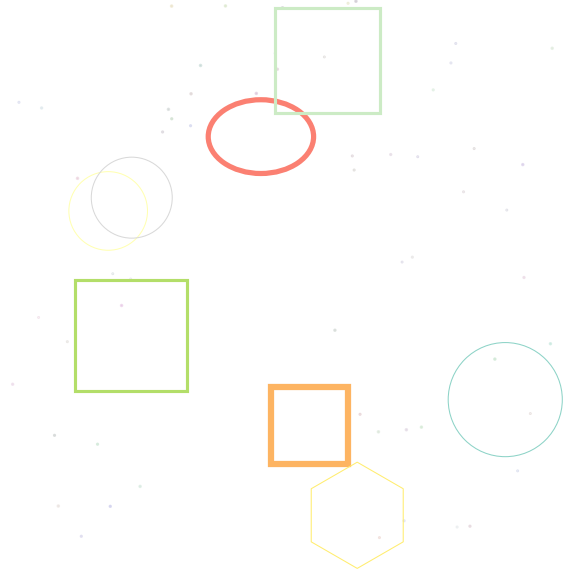[{"shape": "circle", "thickness": 0.5, "radius": 0.49, "center": [0.875, 0.307]}, {"shape": "circle", "thickness": 0.5, "radius": 0.34, "center": [0.187, 0.634]}, {"shape": "oval", "thickness": 2.5, "radius": 0.46, "center": [0.452, 0.763]}, {"shape": "square", "thickness": 3, "radius": 0.33, "center": [0.536, 0.263]}, {"shape": "square", "thickness": 1.5, "radius": 0.48, "center": [0.227, 0.418]}, {"shape": "circle", "thickness": 0.5, "radius": 0.35, "center": [0.228, 0.657]}, {"shape": "square", "thickness": 1.5, "radius": 0.45, "center": [0.566, 0.894]}, {"shape": "hexagon", "thickness": 0.5, "radius": 0.46, "center": [0.619, 0.107]}]